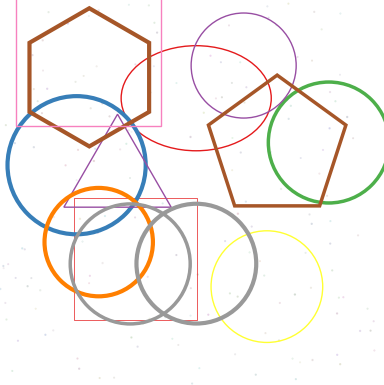[{"shape": "oval", "thickness": 1, "radius": 0.97, "center": [0.51, 0.745]}, {"shape": "square", "thickness": 0.5, "radius": 0.8, "center": [0.353, 0.327]}, {"shape": "circle", "thickness": 3, "radius": 0.9, "center": [0.199, 0.571]}, {"shape": "circle", "thickness": 2.5, "radius": 0.79, "center": [0.854, 0.63]}, {"shape": "circle", "thickness": 1, "radius": 0.68, "center": [0.633, 0.83]}, {"shape": "triangle", "thickness": 1, "radius": 0.8, "center": [0.305, 0.542]}, {"shape": "circle", "thickness": 3, "radius": 0.7, "center": [0.256, 0.371]}, {"shape": "circle", "thickness": 1, "radius": 0.73, "center": [0.693, 0.256]}, {"shape": "pentagon", "thickness": 2.5, "radius": 0.94, "center": [0.72, 0.617]}, {"shape": "hexagon", "thickness": 3, "radius": 0.9, "center": [0.232, 0.799]}, {"shape": "square", "thickness": 1, "radius": 0.94, "center": [0.231, 0.86]}, {"shape": "circle", "thickness": 2.5, "radius": 0.78, "center": [0.338, 0.314]}, {"shape": "circle", "thickness": 3, "radius": 0.78, "center": [0.51, 0.315]}]